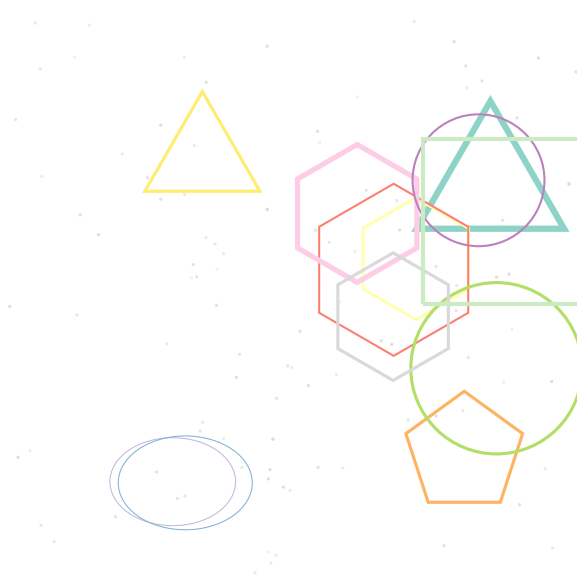[{"shape": "triangle", "thickness": 3, "radius": 0.74, "center": [0.849, 0.677]}, {"shape": "hexagon", "thickness": 1.5, "radius": 0.53, "center": [0.72, 0.551]}, {"shape": "oval", "thickness": 0.5, "radius": 0.54, "center": [0.299, 0.165]}, {"shape": "hexagon", "thickness": 1, "radius": 0.74, "center": [0.682, 0.532]}, {"shape": "oval", "thickness": 0.5, "radius": 0.58, "center": [0.321, 0.163]}, {"shape": "pentagon", "thickness": 1.5, "radius": 0.53, "center": [0.804, 0.215]}, {"shape": "circle", "thickness": 1.5, "radius": 0.74, "center": [0.86, 0.361]}, {"shape": "hexagon", "thickness": 2.5, "radius": 0.6, "center": [0.618, 0.63]}, {"shape": "hexagon", "thickness": 1.5, "radius": 0.55, "center": [0.681, 0.451]}, {"shape": "circle", "thickness": 1, "radius": 0.57, "center": [0.829, 0.687]}, {"shape": "square", "thickness": 2, "radius": 0.72, "center": [0.876, 0.615]}, {"shape": "triangle", "thickness": 1.5, "radius": 0.58, "center": [0.35, 0.725]}]